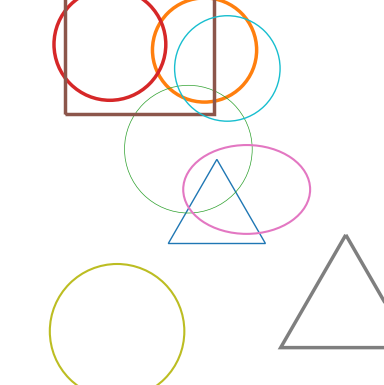[{"shape": "triangle", "thickness": 1, "radius": 0.73, "center": [0.563, 0.44]}, {"shape": "circle", "thickness": 2.5, "radius": 0.68, "center": [0.531, 0.87]}, {"shape": "circle", "thickness": 0.5, "radius": 0.83, "center": [0.489, 0.613]}, {"shape": "circle", "thickness": 2.5, "radius": 0.73, "center": [0.285, 0.885]}, {"shape": "square", "thickness": 2.5, "radius": 0.97, "center": [0.363, 0.899]}, {"shape": "oval", "thickness": 1.5, "radius": 0.82, "center": [0.641, 0.508]}, {"shape": "triangle", "thickness": 2.5, "radius": 0.98, "center": [0.898, 0.195]}, {"shape": "circle", "thickness": 1.5, "radius": 0.87, "center": [0.304, 0.14]}, {"shape": "circle", "thickness": 1, "radius": 0.68, "center": [0.59, 0.822]}]